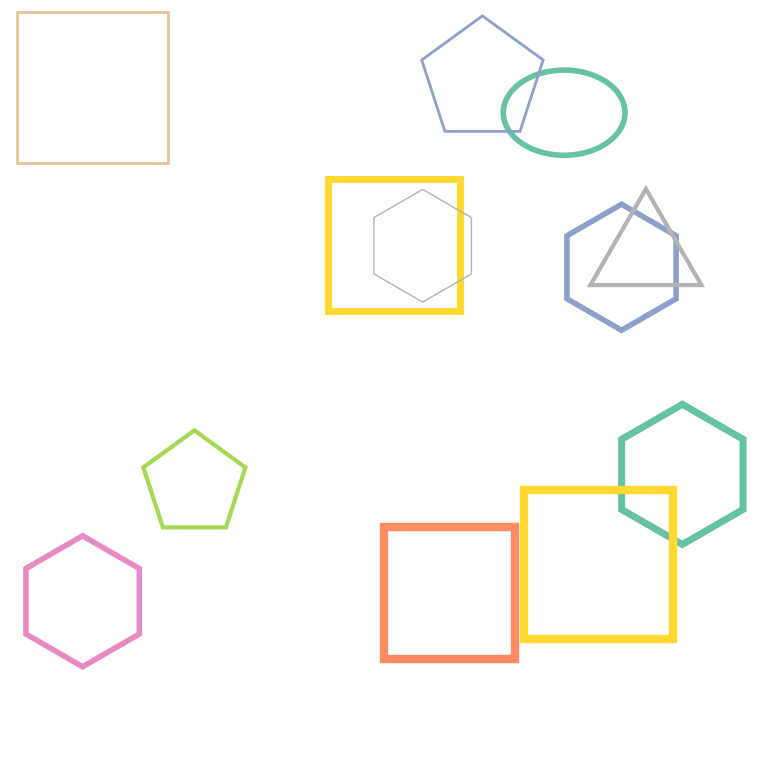[{"shape": "hexagon", "thickness": 2.5, "radius": 0.46, "center": [0.886, 0.384]}, {"shape": "oval", "thickness": 2, "radius": 0.4, "center": [0.733, 0.854]}, {"shape": "square", "thickness": 3, "radius": 0.43, "center": [0.584, 0.23]}, {"shape": "pentagon", "thickness": 1, "radius": 0.41, "center": [0.627, 0.896]}, {"shape": "hexagon", "thickness": 2, "radius": 0.41, "center": [0.807, 0.653]}, {"shape": "hexagon", "thickness": 2, "radius": 0.43, "center": [0.107, 0.219]}, {"shape": "pentagon", "thickness": 1.5, "radius": 0.35, "center": [0.252, 0.371]}, {"shape": "square", "thickness": 3, "radius": 0.48, "center": [0.777, 0.267]}, {"shape": "square", "thickness": 2.5, "radius": 0.43, "center": [0.512, 0.682]}, {"shape": "square", "thickness": 1, "radius": 0.49, "center": [0.12, 0.887]}, {"shape": "triangle", "thickness": 1.5, "radius": 0.42, "center": [0.839, 0.671]}, {"shape": "hexagon", "thickness": 0.5, "radius": 0.37, "center": [0.549, 0.681]}]